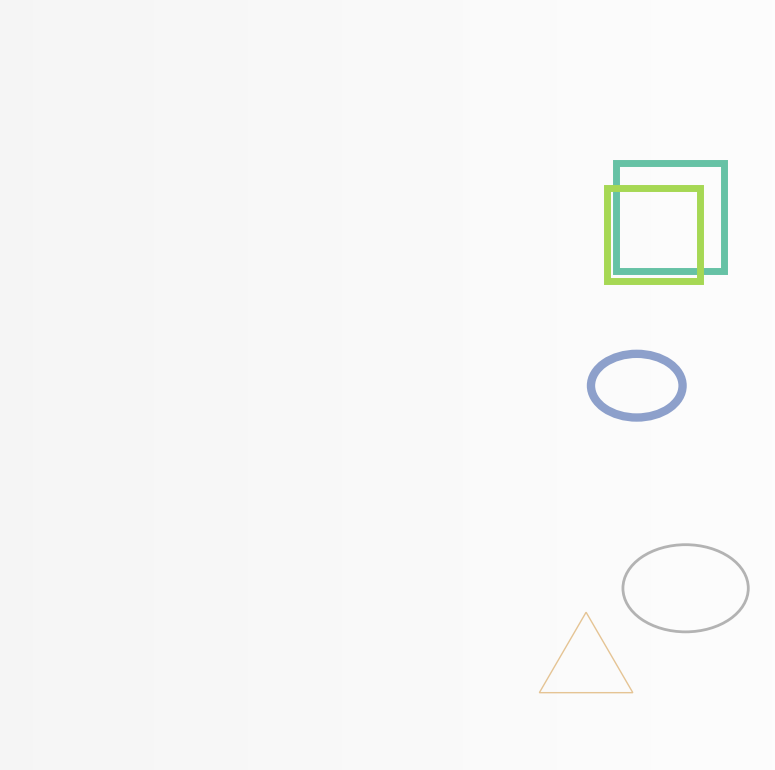[{"shape": "square", "thickness": 2.5, "radius": 0.35, "center": [0.865, 0.718]}, {"shape": "oval", "thickness": 3, "radius": 0.3, "center": [0.822, 0.499]}, {"shape": "square", "thickness": 2.5, "radius": 0.3, "center": [0.843, 0.695]}, {"shape": "triangle", "thickness": 0.5, "radius": 0.35, "center": [0.756, 0.135]}, {"shape": "oval", "thickness": 1, "radius": 0.4, "center": [0.885, 0.236]}]